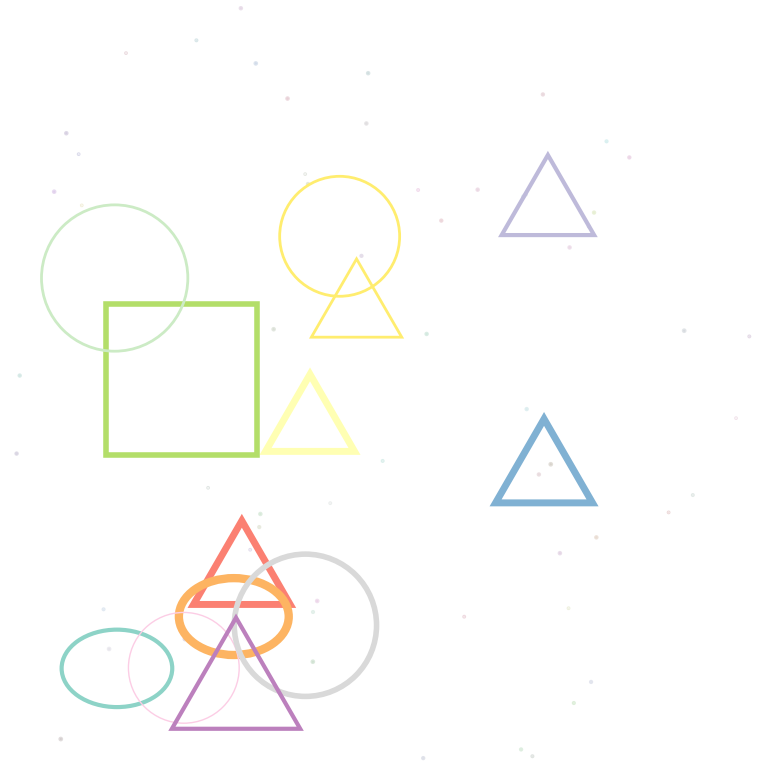[{"shape": "oval", "thickness": 1.5, "radius": 0.36, "center": [0.152, 0.132]}, {"shape": "triangle", "thickness": 2.5, "radius": 0.33, "center": [0.403, 0.447]}, {"shape": "triangle", "thickness": 1.5, "radius": 0.35, "center": [0.712, 0.729]}, {"shape": "triangle", "thickness": 2.5, "radius": 0.36, "center": [0.314, 0.251]}, {"shape": "triangle", "thickness": 2.5, "radius": 0.36, "center": [0.707, 0.383]}, {"shape": "oval", "thickness": 3, "radius": 0.36, "center": [0.304, 0.199]}, {"shape": "square", "thickness": 2, "radius": 0.49, "center": [0.236, 0.507]}, {"shape": "circle", "thickness": 0.5, "radius": 0.36, "center": [0.239, 0.133]}, {"shape": "circle", "thickness": 2, "radius": 0.46, "center": [0.397, 0.188]}, {"shape": "triangle", "thickness": 1.5, "radius": 0.48, "center": [0.307, 0.102]}, {"shape": "circle", "thickness": 1, "radius": 0.48, "center": [0.149, 0.639]}, {"shape": "circle", "thickness": 1, "radius": 0.39, "center": [0.441, 0.693]}, {"shape": "triangle", "thickness": 1, "radius": 0.34, "center": [0.463, 0.596]}]